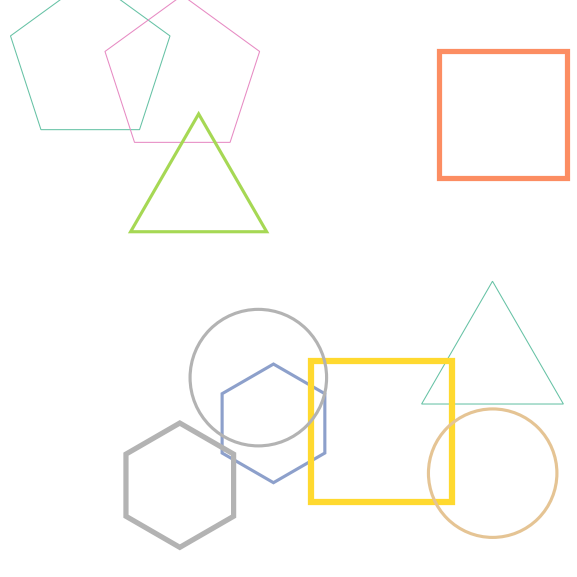[{"shape": "triangle", "thickness": 0.5, "radius": 0.71, "center": [0.853, 0.37]}, {"shape": "pentagon", "thickness": 0.5, "radius": 0.73, "center": [0.156, 0.892]}, {"shape": "square", "thickness": 2.5, "radius": 0.55, "center": [0.871, 0.801]}, {"shape": "hexagon", "thickness": 1.5, "radius": 0.51, "center": [0.474, 0.266]}, {"shape": "pentagon", "thickness": 0.5, "radius": 0.7, "center": [0.316, 0.867]}, {"shape": "triangle", "thickness": 1.5, "radius": 0.68, "center": [0.344, 0.666]}, {"shape": "square", "thickness": 3, "radius": 0.61, "center": [0.661, 0.252]}, {"shape": "circle", "thickness": 1.5, "radius": 0.56, "center": [0.853, 0.18]}, {"shape": "hexagon", "thickness": 2.5, "radius": 0.54, "center": [0.311, 0.159]}, {"shape": "circle", "thickness": 1.5, "radius": 0.59, "center": [0.447, 0.345]}]